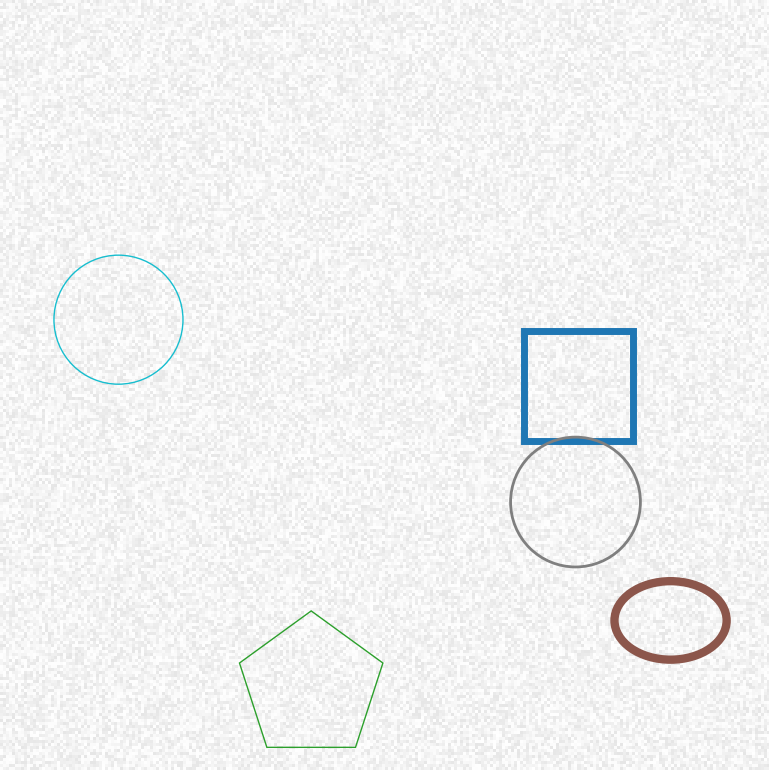[{"shape": "square", "thickness": 2.5, "radius": 0.35, "center": [0.752, 0.499]}, {"shape": "pentagon", "thickness": 0.5, "radius": 0.49, "center": [0.404, 0.109]}, {"shape": "oval", "thickness": 3, "radius": 0.36, "center": [0.871, 0.194]}, {"shape": "circle", "thickness": 1, "radius": 0.42, "center": [0.747, 0.348]}, {"shape": "circle", "thickness": 0.5, "radius": 0.42, "center": [0.154, 0.585]}]